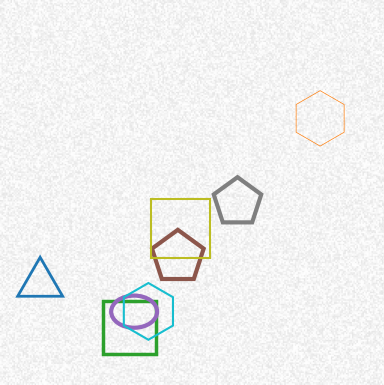[{"shape": "triangle", "thickness": 2, "radius": 0.34, "center": [0.104, 0.264]}, {"shape": "hexagon", "thickness": 0.5, "radius": 0.36, "center": [0.832, 0.693]}, {"shape": "square", "thickness": 2.5, "radius": 0.34, "center": [0.336, 0.149]}, {"shape": "oval", "thickness": 3, "radius": 0.3, "center": [0.348, 0.19]}, {"shape": "pentagon", "thickness": 3, "radius": 0.35, "center": [0.462, 0.332]}, {"shape": "pentagon", "thickness": 3, "radius": 0.32, "center": [0.617, 0.475]}, {"shape": "square", "thickness": 1.5, "radius": 0.38, "center": [0.469, 0.407]}, {"shape": "hexagon", "thickness": 1.5, "radius": 0.37, "center": [0.385, 0.191]}]